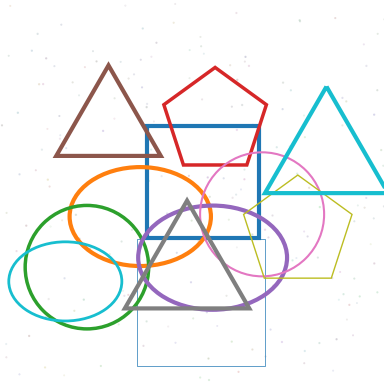[{"shape": "square", "thickness": 0.5, "radius": 0.83, "center": [0.522, 0.215]}, {"shape": "square", "thickness": 3, "radius": 0.73, "center": [0.528, 0.527]}, {"shape": "oval", "thickness": 3, "radius": 0.92, "center": [0.364, 0.437]}, {"shape": "circle", "thickness": 2.5, "radius": 0.8, "center": [0.226, 0.306]}, {"shape": "pentagon", "thickness": 2.5, "radius": 0.7, "center": [0.559, 0.685]}, {"shape": "oval", "thickness": 3, "radius": 0.97, "center": [0.552, 0.331]}, {"shape": "triangle", "thickness": 3, "radius": 0.78, "center": [0.282, 0.673]}, {"shape": "circle", "thickness": 1.5, "radius": 0.81, "center": [0.681, 0.443]}, {"shape": "triangle", "thickness": 3, "radius": 0.93, "center": [0.486, 0.292]}, {"shape": "pentagon", "thickness": 1, "radius": 0.74, "center": [0.774, 0.397]}, {"shape": "triangle", "thickness": 3, "radius": 0.92, "center": [0.848, 0.591]}, {"shape": "oval", "thickness": 2, "radius": 0.73, "center": [0.17, 0.269]}]